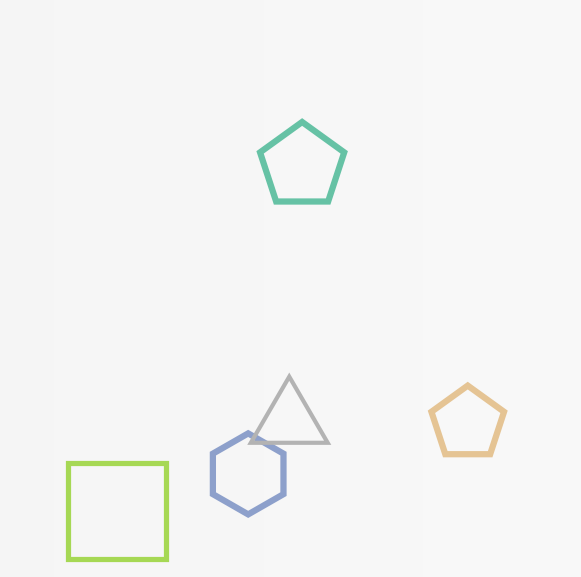[{"shape": "pentagon", "thickness": 3, "radius": 0.38, "center": [0.52, 0.712]}, {"shape": "hexagon", "thickness": 3, "radius": 0.35, "center": [0.427, 0.179]}, {"shape": "square", "thickness": 2.5, "radius": 0.42, "center": [0.201, 0.114]}, {"shape": "pentagon", "thickness": 3, "radius": 0.33, "center": [0.805, 0.266]}, {"shape": "triangle", "thickness": 2, "radius": 0.38, "center": [0.498, 0.271]}]